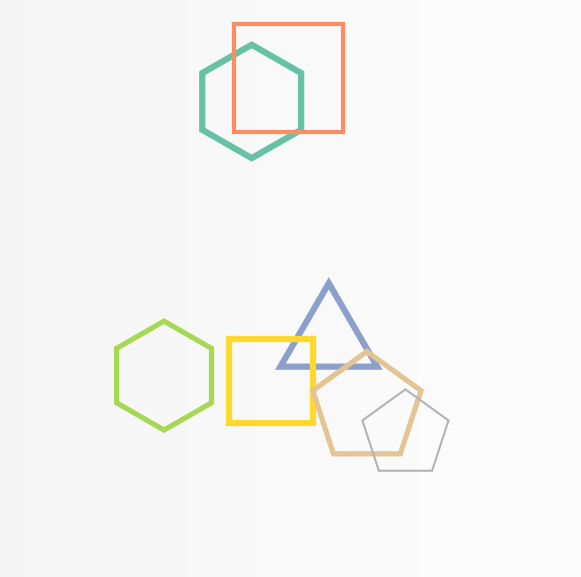[{"shape": "hexagon", "thickness": 3, "radius": 0.49, "center": [0.433, 0.823]}, {"shape": "square", "thickness": 2, "radius": 0.47, "center": [0.496, 0.863]}, {"shape": "triangle", "thickness": 3, "radius": 0.48, "center": [0.566, 0.412]}, {"shape": "hexagon", "thickness": 2.5, "radius": 0.47, "center": [0.282, 0.349]}, {"shape": "square", "thickness": 3, "radius": 0.36, "center": [0.467, 0.339]}, {"shape": "pentagon", "thickness": 2.5, "radius": 0.49, "center": [0.631, 0.292]}, {"shape": "pentagon", "thickness": 1, "radius": 0.39, "center": [0.698, 0.247]}]